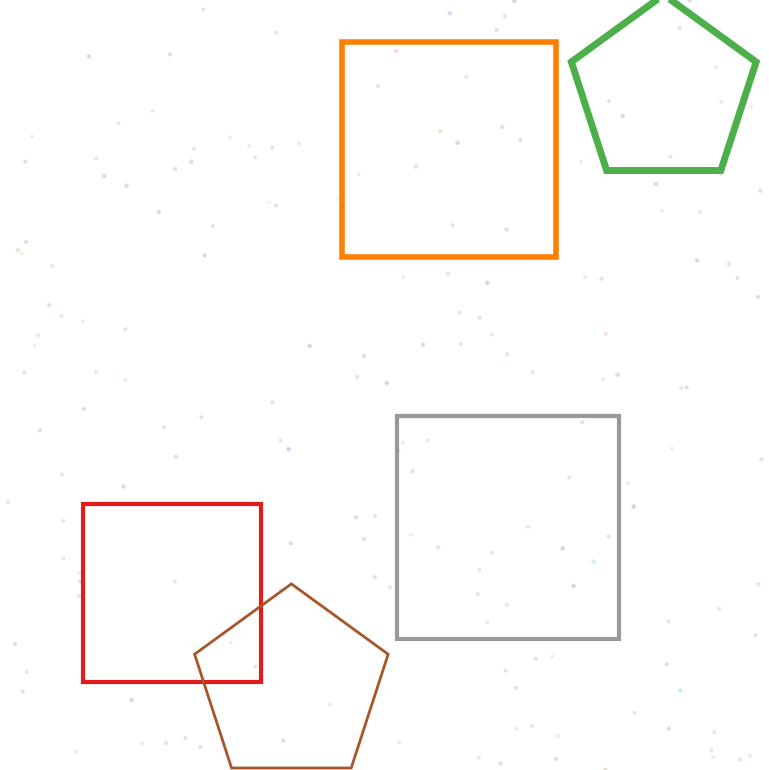[{"shape": "square", "thickness": 1.5, "radius": 0.58, "center": [0.223, 0.23]}, {"shape": "pentagon", "thickness": 2.5, "radius": 0.63, "center": [0.862, 0.881]}, {"shape": "square", "thickness": 2, "radius": 0.7, "center": [0.583, 0.806]}, {"shape": "pentagon", "thickness": 1, "radius": 0.66, "center": [0.378, 0.11]}, {"shape": "square", "thickness": 1.5, "radius": 0.72, "center": [0.659, 0.315]}]